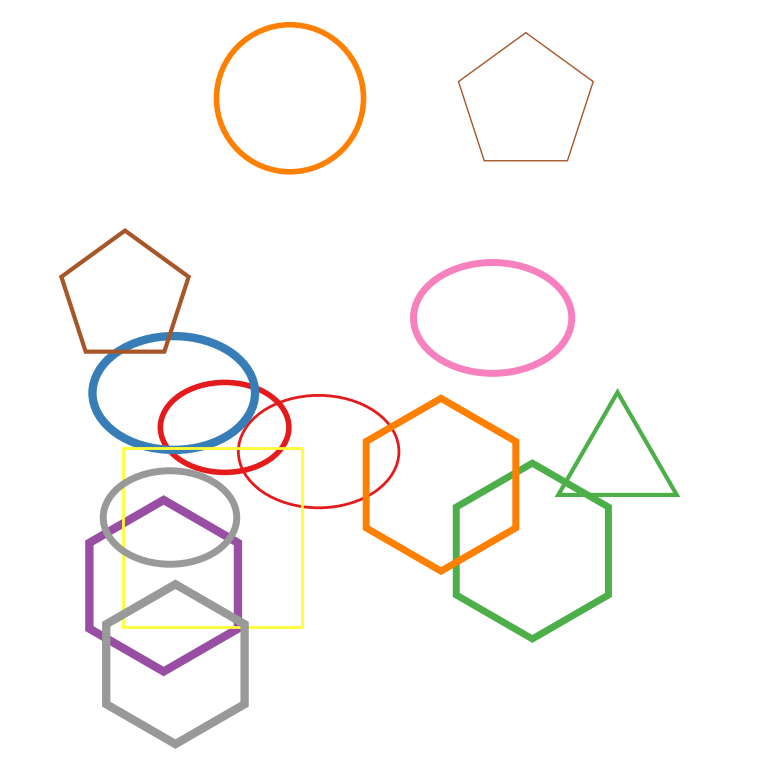[{"shape": "oval", "thickness": 2, "radius": 0.42, "center": [0.292, 0.445]}, {"shape": "oval", "thickness": 1, "radius": 0.52, "center": [0.414, 0.414]}, {"shape": "oval", "thickness": 3, "radius": 0.53, "center": [0.226, 0.49]}, {"shape": "hexagon", "thickness": 2.5, "radius": 0.57, "center": [0.691, 0.284]}, {"shape": "triangle", "thickness": 1.5, "radius": 0.44, "center": [0.802, 0.402]}, {"shape": "hexagon", "thickness": 3, "radius": 0.56, "center": [0.213, 0.239]}, {"shape": "circle", "thickness": 2, "radius": 0.48, "center": [0.377, 0.872]}, {"shape": "hexagon", "thickness": 2.5, "radius": 0.56, "center": [0.573, 0.371]}, {"shape": "square", "thickness": 1, "radius": 0.58, "center": [0.276, 0.302]}, {"shape": "pentagon", "thickness": 0.5, "radius": 0.46, "center": [0.683, 0.866]}, {"shape": "pentagon", "thickness": 1.5, "radius": 0.43, "center": [0.162, 0.614]}, {"shape": "oval", "thickness": 2.5, "radius": 0.51, "center": [0.64, 0.587]}, {"shape": "hexagon", "thickness": 3, "radius": 0.52, "center": [0.228, 0.137]}, {"shape": "oval", "thickness": 2.5, "radius": 0.43, "center": [0.221, 0.328]}]